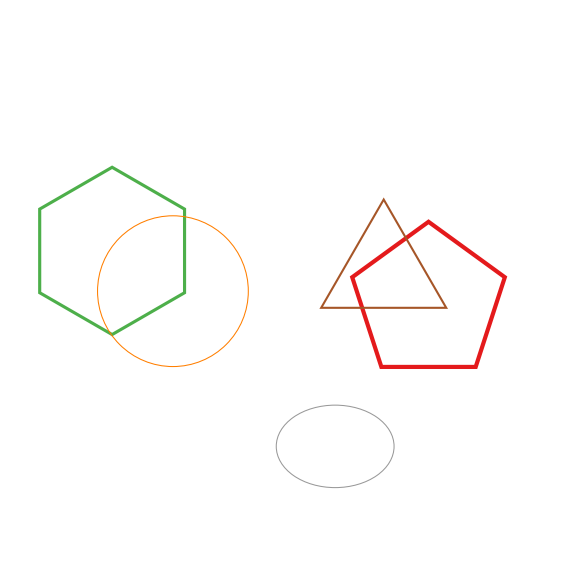[{"shape": "pentagon", "thickness": 2, "radius": 0.69, "center": [0.742, 0.476]}, {"shape": "hexagon", "thickness": 1.5, "radius": 0.72, "center": [0.194, 0.565]}, {"shape": "circle", "thickness": 0.5, "radius": 0.65, "center": [0.299, 0.495]}, {"shape": "triangle", "thickness": 1, "radius": 0.63, "center": [0.664, 0.529]}, {"shape": "oval", "thickness": 0.5, "radius": 0.51, "center": [0.58, 0.226]}]